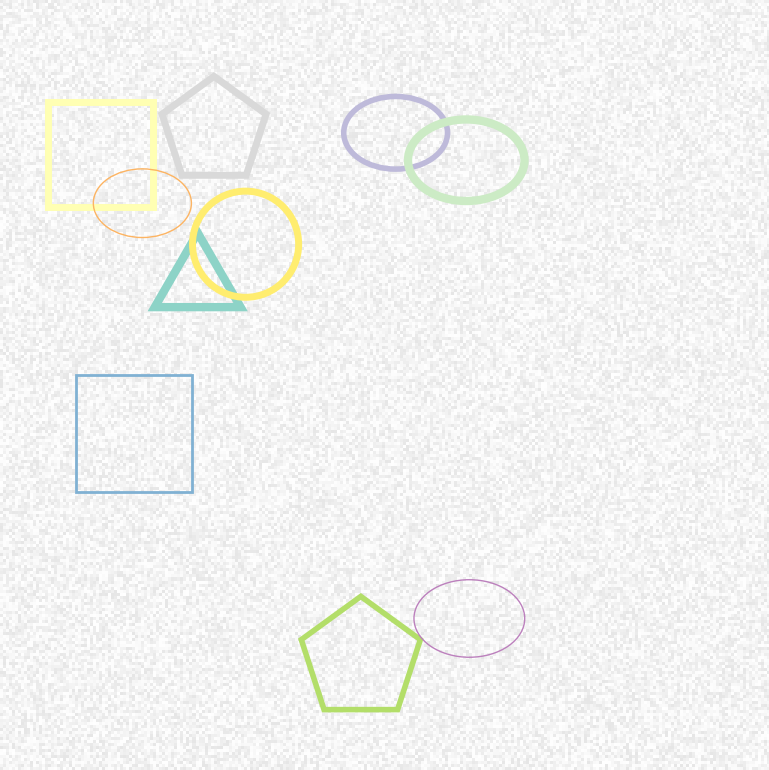[{"shape": "triangle", "thickness": 3, "radius": 0.32, "center": [0.257, 0.633]}, {"shape": "square", "thickness": 2.5, "radius": 0.34, "center": [0.131, 0.799]}, {"shape": "oval", "thickness": 2, "radius": 0.34, "center": [0.514, 0.828]}, {"shape": "square", "thickness": 1, "radius": 0.38, "center": [0.174, 0.437]}, {"shape": "oval", "thickness": 0.5, "radius": 0.32, "center": [0.185, 0.736]}, {"shape": "pentagon", "thickness": 2, "radius": 0.41, "center": [0.469, 0.144]}, {"shape": "pentagon", "thickness": 2.5, "radius": 0.36, "center": [0.278, 0.83]}, {"shape": "oval", "thickness": 0.5, "radius": 0.36, "center": [0.61, 0.197]}, {"shape": "oval", "thickness": 3, "radius": 0.38, "center": [0.606, 0.792]}, {"shape": "circle", "thickness": 2.5, "radius": 0.34, "center": [0.319, 0.683]}]